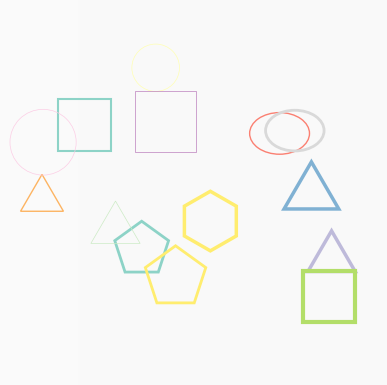[{"shape": "pentagon", "thickness": 2, "radius": 0.37, "center": [0.366, 0.352]}, {"shape": "square", "thickness": 1.5, "radius": 0.34, "center": [0.219, 0.674]}, {"shape": "circle", "thickness": 0.5, "radius": 0.31, "center": [0.402, 0.824]}, {"shape": "triangle", "thickness": 2.5, "radius": 0.35, "center": [0.856, 0.33]}, {"shape": "oval", "thickness": 1, "radius": 0.39, "center": [0.721, 0.653]}, {"shape": "triangle", "thickness": 2.5, "radius": 0.41, "center": [0.804, 0.498]}, {"shape": "triangle", "thickness": 1, "radius": 0.32, "center": [0.108, 0.483]}, {"shape": "square", "thickness": 3, "radius": 0.33, "center": [0.849, 0.23]}, {"shape": "circle", "thickness": 0.5, "radius": 0.43, "center": [0.111, 0.631]}, {"shape": "oval", "thickness": 2, "radius": 0.38, "center": [0.761, 0.661]}, {"shape": "square", "thickness": 0.5, "radius": 0.39, "center": [0.428, 0.684]}, {"shape": "triangle", "thickness": 0.5, "radius": 0.37, "center": [0.298, 0.404]}, {"shape": "pentagon", "thickness": 2, "radius": 0.41, "center": [0.453, 0.28]}, {"shape": "hexagon", "thickness": 2.5, "radius": 0.39, "center": [0.543, 0.426]}]